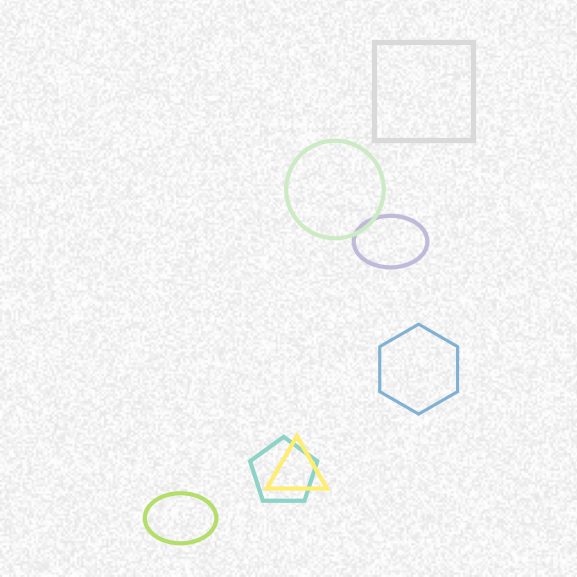[{"shape": "pentagon", "thickness": 2, "radius": 0.31, "center": [0.491, 0.182]}, {"shape": "oval", "thickness": 2, "radius": 0.32, "center": [0.676, 0.581]}, {"shape": "hexagon", "thickness": 1.5, "radius": 0.39, "center": [0.725, 0.36]}, {"shape": "oval", "thickness": 2, "radius": 0.31, "center": [0.313, 0.102]}, {"shape": "square", "thickness": 2.5, "radius": 0.43, "center": [0.733, 0.841]}, {"shape": "circle", "thickness": 2, "radius": 0.42, "center": [0.58, 0.671]}, {"shape": "triangle", "thickness": 2, "radius": 0.3, "center": [0.514, 0.183]}]